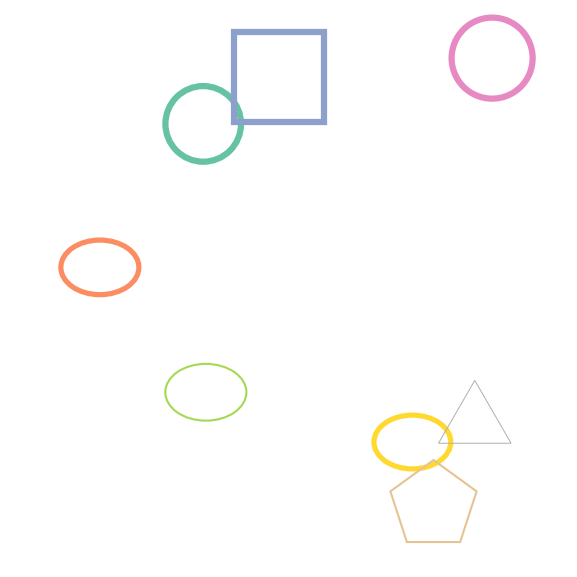[{"shape": "circle", "thickness": 3, "radius": 0.33, "center": [0.352, 0.785]}, {"shape": "oval", "thickness": 2.5, "radius": 0.34, "center": [0.173, 0.536]}, {"shape": "square", "thickness": 3, "radius": 0.39, "center": [0.483, 0.866]}, {"shape": "circle", "thickness": 3, "radius": 0.35, "center": [0.852, 0.899]}, {"shape": "oval", "thickness": 1, "radius": 0.35, "center": [0.356, 0.32]}, {"shape": "oval", "thickness": 2.5, "radius": 0.33, "center": [0.714, 0.234]}, {"shape": "pentagon", "thickness": 1, "radius": 0.39, "center": [0.751, 0.124]}, {"shape": "triangle", "thickness": 0.5, "radius": 0.36, "center": [0.822, 0.268]}]